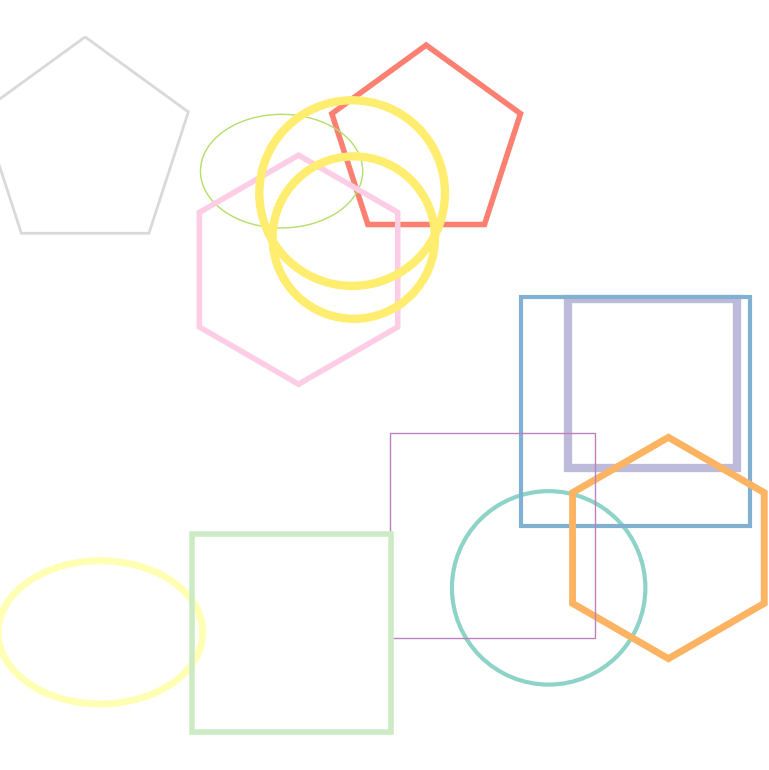[{"shape": "circle", "thickness": 1.5, "radius": 0.63, "center": [0.713, 0.237]}, {"shape": "oval", "thickness": 2.5, "radius": 0.66, "center": [0.13, 0.179]}, {"shape": "square", "thickness": 3, "radius": 0.55, "center": [0.848, 0.502]}, {"shape": "pentagon", "thickness": 2, "radius": 0.64, "center": [0.553, 0.813]}, {"shape": "square", "thickness": 1.5, "radius": 0.74, "center": [0.825, 0.466]}, {"shape": "hexagon", "thickness": 2.5, "radius": 0.72, "center": [0.868, 0.288]}, {"shape": "oval", "thickness": 0.5, "radius": 0.53, "center": [0.366, 0.778]}, {"shape": "hexagon", "thickness": 2, "radius": 0.74, "center": [0.388, 0.65]}, {"shape": "pentagon", "thickness": 1, "radius": 0.7, "center": [0.111, 0.811]}, {"shape": "square", "thickness": 0.5, "radius": 0.67, "center": [0.64, 0.304]}, {"shape": "square", "thickness": 2, "radius": 0.64, "center": [0.379, 0.178]}, {"shape": "circle", "thickness": 3, "radius": 0.53, "center": [0.459, 0.691]}, {"shape": "circle", "thickness": 3, "radius": 0.6, "center": [0.457, 0.749]}]